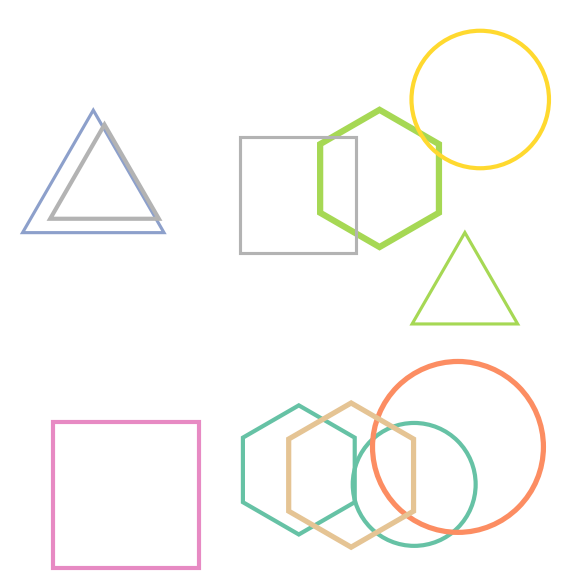[{"shape": "hexagon", "thickness": 2, "radius": 0.56, "center": [0.517, 0.185]}, {"shape": "circle", "thickness": 2, "radius": 0.53, "center": [0.717, 0.16]}, {"shape": "circle", "thickness": 2.5, "radius": 0.74, "center": [0.793, 0.225]}, {"shape": "triangle", "thickness": 1.5, "radius": 0.71, "center": [0.162, 0.667]}, {"shape": "square", "thickness": 2, "radius": 0.63, "center": [0.218, 0.142]}, {"shape": "triangle", "thickness": 1.5, "radius": 0.53, "center": [0.805, 0.491]}, {"shape": "hexagon", "thickness": 3, "radius": 0.59, "center": [0.657, 0.69]}, {"shape": "circle", "thickness": 2, "radius": 0.6, "center": [0.832, 0.827]}, {"shape": "hexagon", "thickness": 2.5, "radius": 0.62, "center": [0.608, 0.176]}, {"shape": "square", "thickness": 1.5, "radius": 0.5, "center": [0.516, 0.661]}, {"shape": "triangle", "thickness": 2, "radius": 0.54, "center": [0.181, 0.675]}]